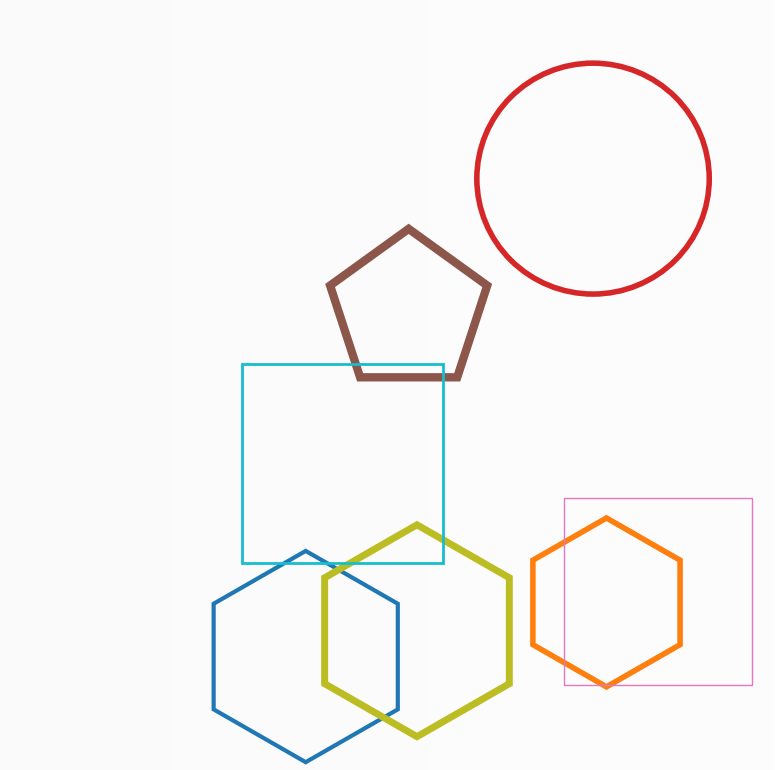[{"shape": "hexagon", "thickness": 1.5, "radius": 0.69, "center": [0.394, 0.147]}, {"shape": "hexagon", "thickness": 2, "radius": 0.55, "center": [0.783, 0.218]}, {"shape": "circle", "thickness": 2, "radius": 0.75, "center": [0.765, 0.768]}, {"shape": "pentagon", "thickness": 3, "radius": 0.53, "center": [0.527, 0.596]}, {"shape": "square", "thickness": 0.5, "radius": 0.61, "center": [0.849, 0.232]}, {"shape": "hexagon", "thickness": 2.5, "radius": 0.69, "center": [0.538, 0.181]}, {"shape": "square", "thickness": 1, "radius": 0.65, "center": [0.442, 0.398]}]